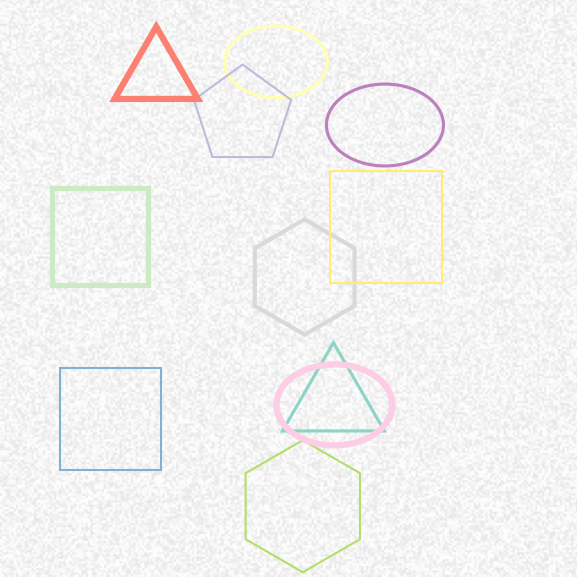[{"shape": "triangle", "thickness": 1.5, "radius": 0.51, "center": [0.577, 0.304]}, {"shape": "oval", "thickness": 1.5, "radius": 0.44, "center": [0.478, 0.892]}, {"shape": "pentagon", "thickness": 1, "radius": 0.44, "center": [0.42, 0.799]}, {"shape": "triangle", "thickness": 3, "radius": 0.42, "center": [0.271, 0.869]}, {"shape": "square", "thickness": 1, "radius": 0.44, "center": [0.192, 0.274]}, {"shape": "hexagon", "thickness": 1, "radius": 0.57, "center": [0.524, 0.123]}, {"shape": "oval", "thickness": 3, "radius": 0.5, "center": [0.579, 0.298]}, {"shape": "hexagon", "thickness": 2, "radius": 0.5, "center": [0.528, 0.519]}, {"shape": "oval", "thickness": 1.5, "radius": 0.51, "center": [0.667, 0.783]}, {"shape": "square", "thickness": 2.5, "radius": 0.42, "center": [0.173, 0.59]}, {"shape": "square", "thickness": 1, "radius": 0.49, "center": [0.668, 0.606]}]